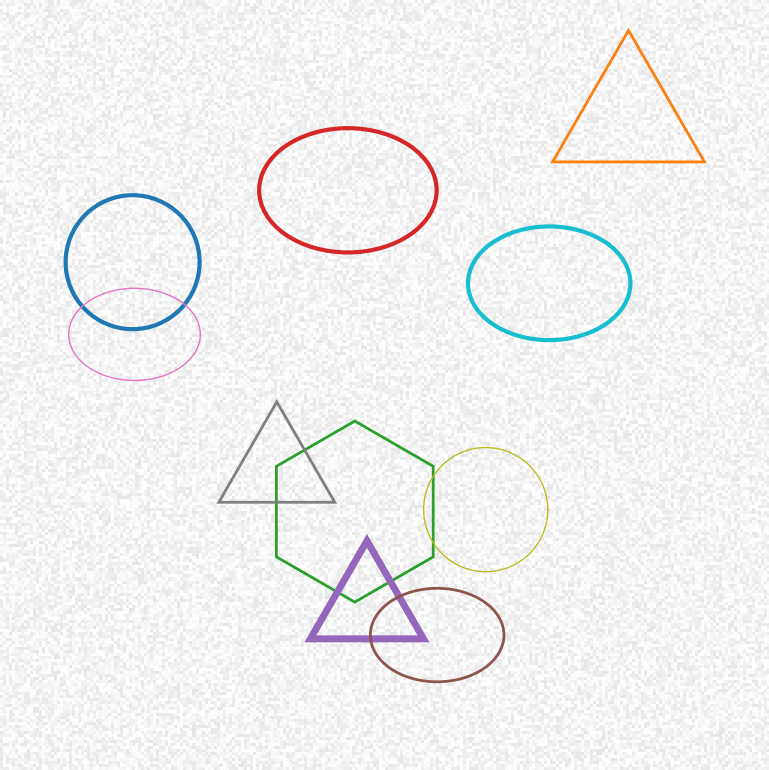[{"shape": "circle", "thickness": 1.5, "radius": 0.43, "center": [0.172, 0.66]}, {"shape": "triangle", "thickness": 1, "radius": 0.57, "center": [0.816, 0.847]}, {"shape": "hexagon", "thickness": 1, "radius": 0.59, "center": [0.461, 0.336]}, {"shape": "oval", "thickness": 1.5, "radius": 0.58, "center": [0.452, 0.753]}, {"shape": "triangle", "thickness": 2.5, "radius": 0.42, "center": [0.477, 0.213]}, {"shape": "oval", "thickness": 1, "radius": 0.43, "center": [0.568, 0.175]}, {"shape": "oval", "thickness": 0.5, "radius": 0.43, "center": [0.175, 0.566]}, {"shape": "triangle", "thickness": 1, "radius": 0.43, "center": [0.359, 0.391]}, {"shape": "circle", "thickness": 0.5, "radius": 0.4, "center": [0.631, 0.338]}, {"shape": "oval", "thickness": 1.5, "radius": 0.53, "center": [0.713, 0.632]}]